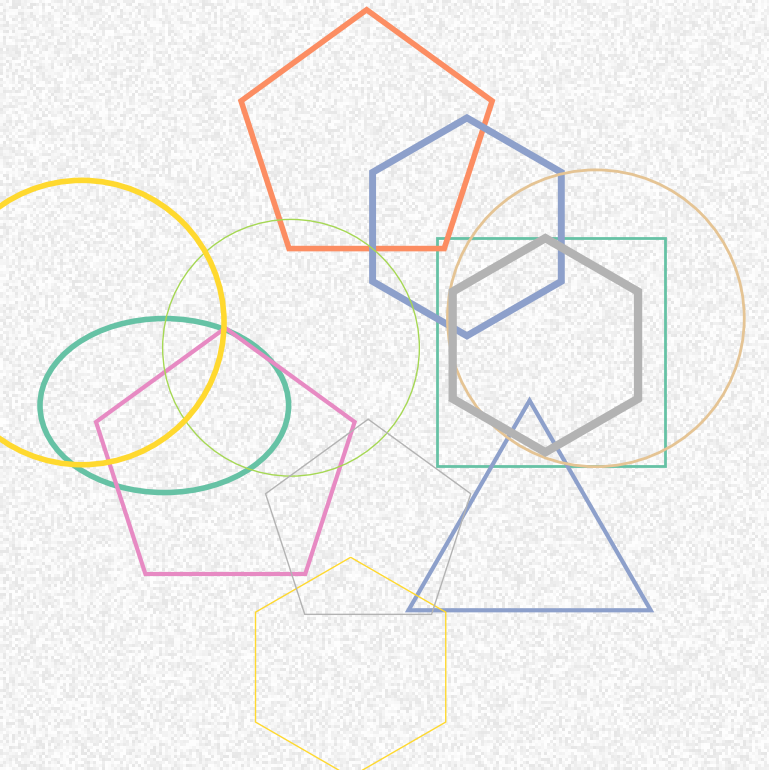[{"shape": "square", "thickness": 1, "radius": 0.74, "center": [0.715, 0.543]}, {"shape": "oval", "thickness": 2, "radius": 0.81, "center": [0.213, 0.473]}, {"shape": "pentagon", "thickness": 2, "radius": 0.86, "center": [0.476, 0.816]}, {"shape": "triangle", "thickness": 1.5, "radius": 0.91, "center": [0.688, 0.298]}, {"shape": "hexagon", "thickness": 2.5, "radius": 0.71, "center": [0.606, 0.705]}, {"shape": "pentagon", "thickness": 1.5, "radius": 0.88, "center": [0.293, 0.397]}, {"shape": "circle", "thickness": 0.5, "radius": 0.83, "center": [0.378, 0.548]}, {"shape": "circle", "thickness": 2, "radius": 0.92, "center": [0.106, 0.581]}, {"shape": "hexagon", "thickness": 0.5, "radius": 0.71, "center": [0.455, 0.134]}, {"shape": "circle", "thickness": 1, "radius": 0.96, "center": [0.774, 0.587]}, {"shape": "hexagon", "thickness": 3, "radius": 0.7, "center": [0.708, 0.552]}, {"shape": "pentagon", "thickness": 0.5, "radius": 0.7, "center": [0.478, 0.315]}]